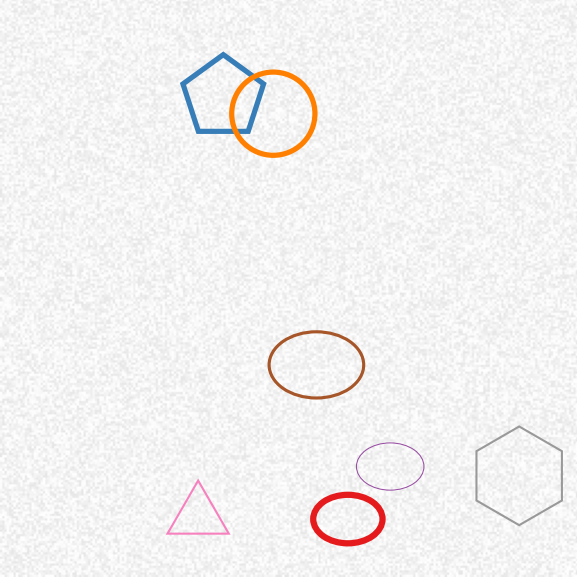[{"shape": "oval", "thickness": 3, "radius": 0.3, "center": [0.602, 0.1]}, {"shape": "pentagon", "thickness": 2.5, "radius": 0.37, "center": [0.387, 0.831]}, {"shape": "oval", "thickness": 0.5, "radius": 0.29, "center": [0.676, 0.191]}, {"shape": "circle", "thickness": 2.5, "radius": 0.36, "center": [0.473, 0.802]}, {"shape": "oval", "thickness": 1.5, "radius": 0.41, "center": [0.548, 0.367]}, {"shape": "triangle", "thickness": 1, "radius": 0.31, "center": [0.343, 0.106]}, {"shape": "hexagon", "thickness": 1, "radius": 0.43, "center": [0.899, 0.175]}]